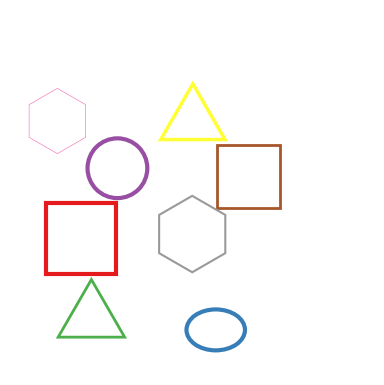[{"shape": "square", "thickness": 3, "radius": 0.46, "center": [0.211, 0.38]}, {"shape": "oval", "thickness": 3, "radius": 0.38, "center": [0.56, 0.143]}, {"shape": "triangle", "thickness": 2, "radius": 0.5, "center": [0.237, 0.174]}, {"shape": "circle", "thickness": 3, "radius": 0.39, "center": [0.305, 0.563]}, {"shape": "triangle", "thickness": 2.5, "radius": 0.48, "center": [0.501, 0.686]}, {"shape": "square", "thickness": 2, "radius": 0.41, "center": [0.646, 0.542]}, {"shape": "hexagon", "thickness": 0.5, "radius": 0.42, "center": [0.149, 0.686]}, {"shape": "hexagon", "thickness": 1.5, "radius": 0.5, "center": [0.499, 0.392]}]